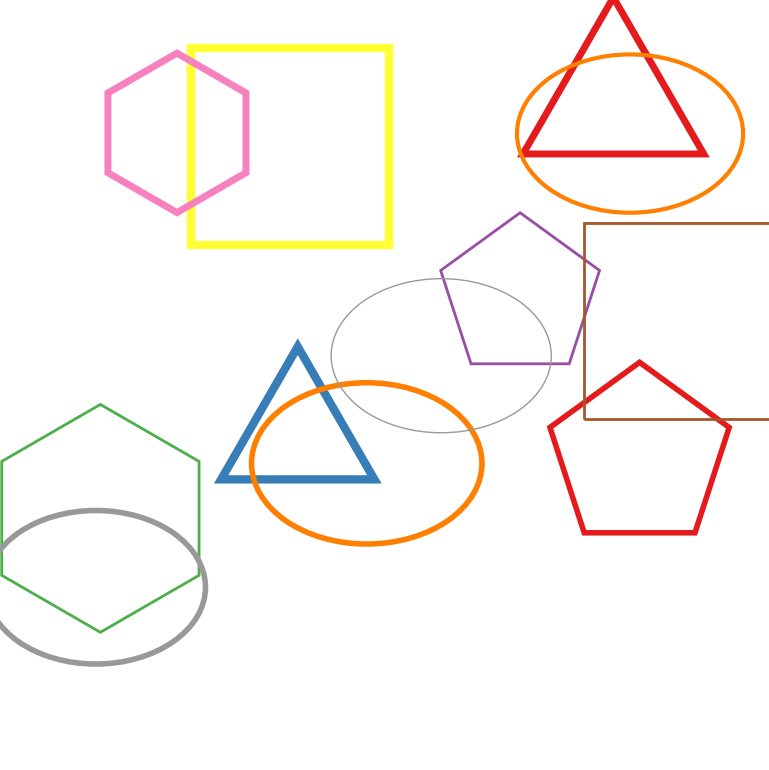[{"shape": "pentagon", "thickness": 2, "radius": 0.61, "center": [0.831, 0.407]}, {"shape": "triangle", "thickness": 2.5, "radius": 0.68, "center": [0.797, 0.868]}, {"shape": "triangle", "thickness": 3, "radius": 0.57, "center": [0.387, 0.435]}, {"shape": "hexagon", "thickness": 1, "radius": 0.74, "center": [0.13, 0.327]}, {"shape": "pentagon", "thickness": 1, "radius": 0.54, "center": [0.675, 0.615]}, {"shape": "oval", "thickness": 1.5, "radius": 0.73, "center": [0.818, 0.827]}, {"shape": "oval", "thickness": 2, "radius": 0.75, "center": [0.476, 0.398]}, {"shape": "square", "thickness": 3, "radius": 0.64, "center": [0.377, 0.81]}, {"shape": "square", "thickness": 1, "radius": 0.64, "center": [0.886, 0.583]}, {"shape": "hexagon", "thickness": 2.5, "radius": 0.52, "center": [0.23, 0.827]}, {"shape": "oval", "thickness": 0.5, "radius": 0.71, "center": [0.573, 0.538]}, {"shape": "oval", "thickness": 2, "radius": 0.71, "center": [0.124, 0.237]}]